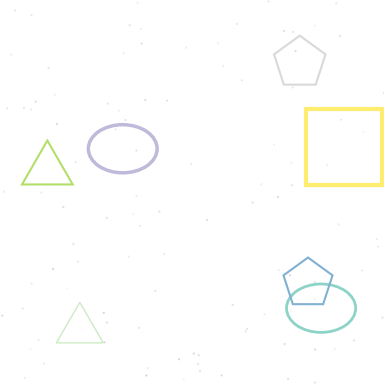[{"shape": "oval", "thickness": 2, "radius": 0.45, "center": [0.834, 0.199]}, {"shape": "oval", "thickness": 2.5, "radius": 0.45, "center": [0.319, 0.614]}, {"shape": "pentagon", "thickness": 1.5, "radius": 0.33, "center": [0.8, 0.264]}, {"shape": "triangle", "thickness": 1.5, "radius": 0.38, "center": [0.123, 0.559]}, {"shape": "pentagon", "thickness": 1.5, "radius": 0.35, "center": [0.779, 0.837]}, {"shape": "triangle", "thickness": 1, "radius": 0.35, "center": [0.207, 0.145]}, {"shape": "square", "thickness": 3, "radius": 0.49, "center": [0.892, 0.619]}]